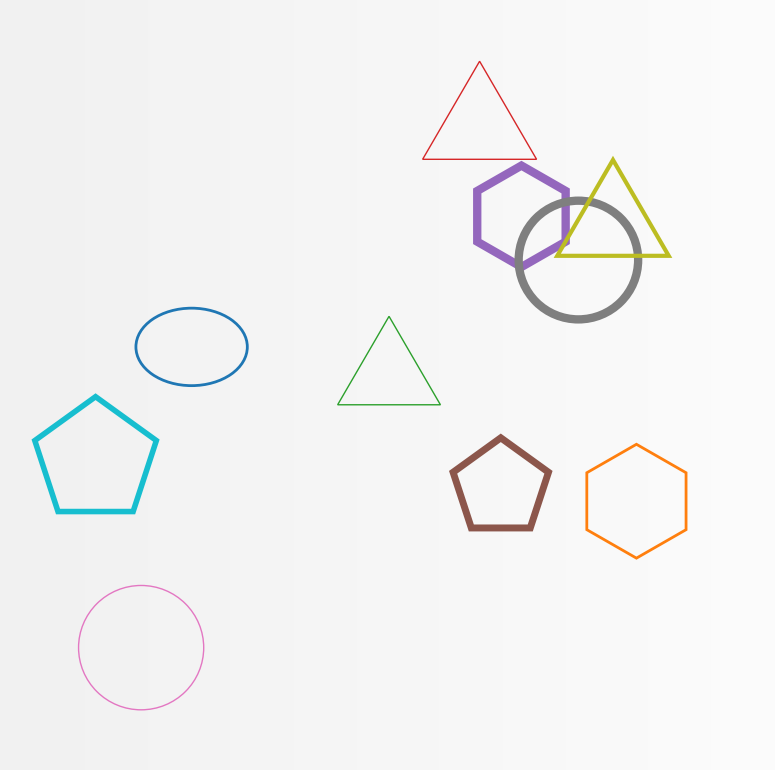[{"shape": "oval", "thickness": 1, "radius": 0.36, "center": [0.247, 0.549]}, {"shape": "hexagon", "thickness": 1, "radius": 0.37, "center": [0.821, 0.349]}, {"shape": "triangle", "thickness": 0.5, "radius": 0.38, "center": [0.502, 0.513]}, {"shape": "triangle", "thickness": 0.5, "radius": 0.42, "center": [0.619, 0.836]}, {"shape": "hexagon", "thickness": 3, "radius": 0.33, "center": [0.673, 0.719]}, {"shape": "pentagon", "thickness": 2.5, "radius": 0.32, "center": [0.646, 0.367]}, {"shape": "circle", "thickness": 0.5, "radius": 0.4, "center": [0.182, 0.159]}, {"shape": "circle", "thickness": 3, "radius": 0.39, "center": [0.746, 0.662]}, {"shape": "triangle", "thickness": 1.5, "radius": 0.42, "center": [0.791, 0.709]}, {"shape": "pentagon", "thickness": 2, "radius": 0.41, "center": [0.123, 0.402]}]